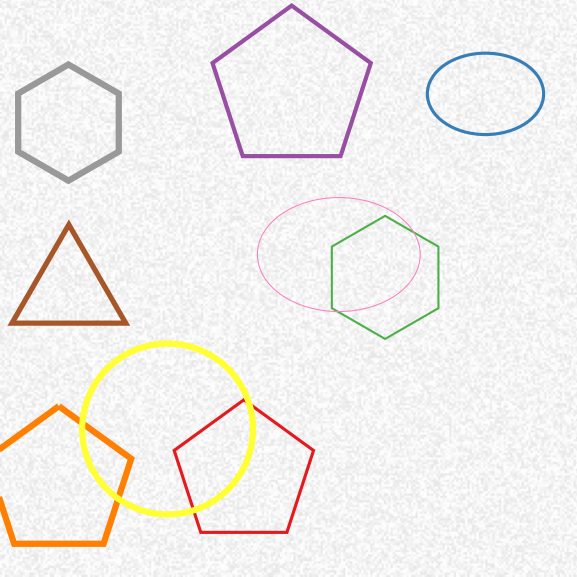[{"shape": "pentagon", "thickness": 1.5, "radius": 0.63, "center": [0.422, 0.18]}, {"shape": "oval", "thickness": 1.5, "radius": 0.5, "center": [0.841, 0.837]}, {"shape": "hexagon", "thickness": 1, "radius": 0.53, "center": [0.667, 0.519]}, {"shape": "pentagon", "thickness": 2, "radius": 0.72, "center": [0.505, 0.845]}, {"shape": "pentagon", "thickness": 3, "radius": 0.66, "center": [0.102, 0.164]}, {"shape": "circle", "thickness": 3, "radius": 0.74, "center": [0.29, 0.256]}, {"shape": "triangle", "thickness": 2.5, "radius": 0.57, "center": [0.119, 0.496]}, {"shape": "oval", "thickness": 0.5, "radius": 0.7, "center": [0.587, 0.558]}, {"shape": "hexagon", "thickness": 3, "radius": 0.5, "center": [0.119, 0.787]}]